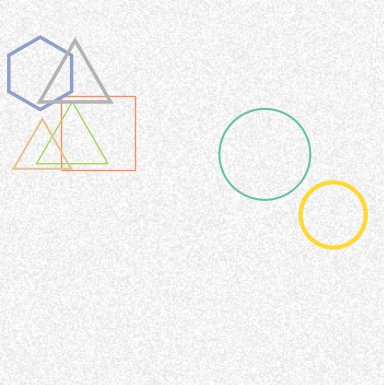[{"shape": "circle", "thickness": 1.5, "radius": 0.59, "center": [0.688, 0.599]}, {"shape": "square", "thickness": 1, "radius": 0.48, "center": [0.255, 0.655]}, {"shape": "hexagon", "thickness": 2.5, "radius": 0.47, "center": [0.104, 0.809]}, {"shape": "triangle", "thickness": 1, "radius": 0.54, "center": [0.188, 0.628]}, {"shape": "circle", "thickness": 3, "radius": 0.42, "center": [0.865, 0.442]}, {"shape": "triangle", "thickness": 1.5, "radius": 0.43, "center": [0.11, 0.605]}, {"shape": "triangle", "thickness": 2.5, "radius": 0.53, "center": [0.195, 0.788]}]